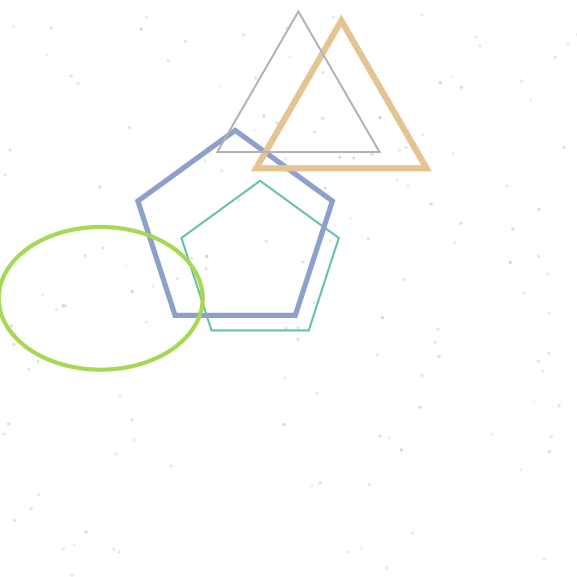[{"shape": "pentagon", "thickness": 1, "radius": 0.72, "center": [0.45, 0.543]}, {"shape": "pentagon", "thickness": 2.5, "radius": 0.89, "center": [0.407, 0.596]}, {"shape": "oval", "thickness": 2, "radius": 0.88, "center": [0.174, 0.483]}, {"shape": "triangle", "thickness": 3, "radius": 0.85, "center": [0.591, 0.793]}, {"shape": "triangle", "thickness": 1, "radius": 0.81, "center": [0.517, 0.817]}]